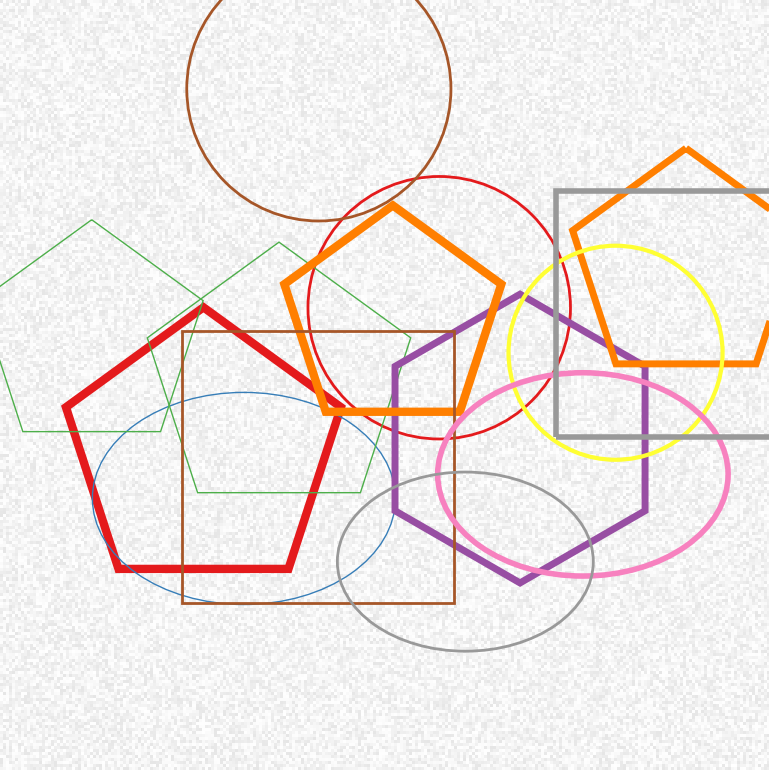[{"shape": "pentagon", "thickness": 3, "radius": 0.94, "center": [0.264, 0.413]}, {"shape": "circle", "thickness": 1, "radius": 0.85, "center": [0.57, 0.6]}, {"shape": "oval", "thickness": 0.5, "radius": 0.98, "center": [0.317, 0.353]}, {"shape": "pentagon", "thickness": 0.5, "radius": 0.9, "center": [0.362, 0.506]}, {"shape": "pentagon", "thickness": 0.5, "radius": 0.76, "center": [0.119, 0.563]}, {"shape": "hexagon", "thickness": 2.5, "radius": 0.94, "center": [0.675, 0.43]}, {"shape": "pentagon", "thickness": 2.5, "radius": 0.77, "center": [0.891, 0.653]}, {"shape": "pentagon", "thickness": 3, "radius": 0.74, "center": [0.51, 0.585]}, {"shape": "circle", "thickness": 1.5, "radius": 0.69, "center": [0.799, 0.542]}, {"shape": "square", "thickness": 1, "radius": 0.88, "center": [0.413, 0.393]}, {"shape": "circle", "thickness": 1, "radius": 0.86, "center": [0.414, 0.885]}, {"shape": "oval", "thickness": 2, "radius": 0.94, "center": [0.757, 0.384]}, {"shape": "square", "thickness": 2, "radius": 0.8, "center": [0.881, 0.592]}, {"shape": "oval", "thickness": 1, "radius": 0.83, "center": [0.604, 0.271]}]